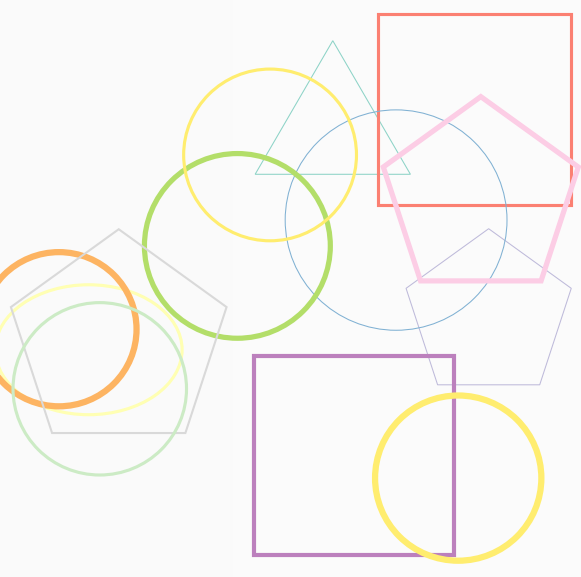[{"shape": "triangle", "thickness": 0.5, "radius": 0.77, "center": [0.573, 0.774]}, {"shape": "oval", "thickness": 1.5, "radius": 0.8, "center": [0.153, 0.394]}, {"shape": "pentagon", "thickness": 0.5, "radius": 0.75, "center": [0.841, 0.454]}, {"shape": "square", "thickness": 1.5, "radius": 0.83, "center": [0.816, 0.81]}, {"shape": "circle", "thickness": 0.5, "radius": 0.95, "center": [0.681, 0.618]}, {"shape": "circle", "thickness": 3, "radius": 0.67, "center": [0.101, 0.429]}, {"shape": "circle", "thickness": 2.5, "radius": 0.8, "center": [0.408, 0.573]}, {"shape": "pentagon", "thickness": 2.5, "radius": 0.88, "center": [0.827, 0.655]}, {"shape": "pentagon", "thickness": 1, "radius": 0.98, "center": [0.204, 0.407]}, {"shape": "square", "thickness": 2, "radius": 0.86, "center": [0.609, 0.211]}, {"shape": "circle", "thickness": 1.5, "radius": 0.75, "center": [0.172, 0.326]}, {"shape": "circle", "thickness": 1.5, "radius": 0.74, "center": [0.465, 0.731]}, {"shape": "circle", "thickness": 3, "radius": 0.72, "center": [0.788, 0.171]}]